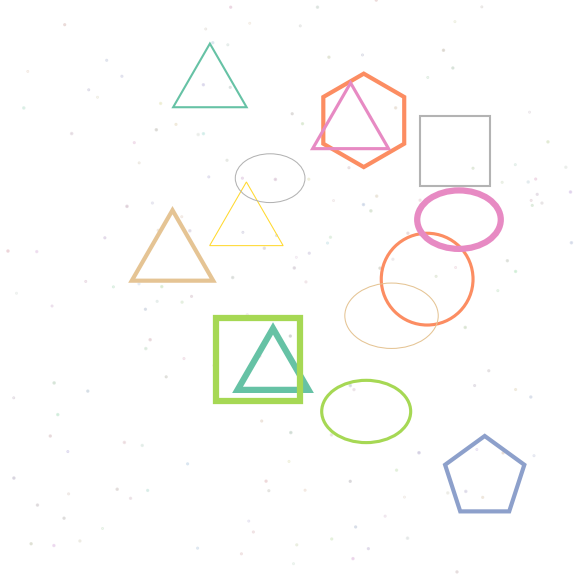[{"shape": "triangle", "thickness": 3, "radius": 0.35, "center": [0.473, 0.359]}, {"shape": "triangle", "thickness": 1, "radius": 0.37, "center": [0.363, 0.85]}, {"shape": "hexagon", "thickness": 2, "radius": 0.4, "center": [0.63, 0.791]}, {"shape": "circle", "thickness": 1.5, "radius": 0.4, "center": [0.74, 0.516]}, {"shape": "pentagon", "thickness": 2, "radius": 0.36, "center": [0.839, 0.172]}, {"shape": "triangle", "thickness": 1.5, "radius": 0.38, "center": [0.607, 0.78]}, {"shape": "oval", "thickness": 3, "radius": 0.36, "center": [0.795, 0.619]}, {"shape": "square", "thickness": 3, "radius": 0.36, "center": [0.447, 0.376]}, {"shape": "oval", "thickness": 1.5, "radius": 0.39, "center": [0.634, 0.287]}, {"shape": "triangle", "thickness": 0.5, "radius": 0.37, "center": [0.427, 0.611]}, {"shape": "oval", "thickness": 0.5, "radius": 0.4, "center": [0.678, 0.452]}, {"shape": "triangle", "thickness": 2, "radius": 0.41, "center": [0.299, 0.554]}, {"shape": "square", "thickness": 1, "radius": 0.3, "center": [0.788, 0.738]}, {"shape": "oval", "thickness": 0.5, "radius": 0.3, "center": [0.468, 0.691]}]